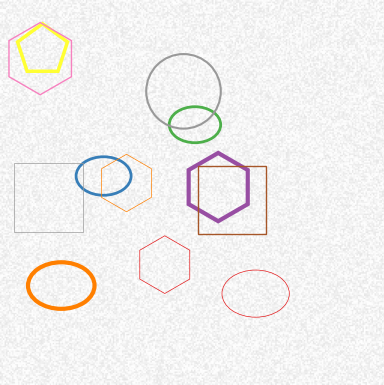[{"shape": "oval", "thickness": 0.5, "radius": 0.44, "center": [0.664, 0.237]}, {"shape": "hexagon", "thickness": 0.5, "radius": 0.37, "center": [0.428, 0.313]}, {"shape": "oval", "thickness": 2, "radius": 0.36, "center": [0.269, 0.543]}, {"shape": "oval", "thickness": 2, "radius": 0.33, "center": [0.506, 0.676]}, {"shape": "hexagon", "thickness": 3, "radius": 0.44, "center": [0.567, 0.514]}, {"shape": "hexagon", "thickness": 0.5, "radius": 0.37, "center": [0.329, 0.525]}, {"shape": "oval", "thickness": 3, "radius": 0.43, "center": [0.159, 0.258]}, {"shape": "pentagon", "thickness": 2.5, "radius": 0.34, "center": [0.11, 0.87]}, {"shape": "square", "thickness": 1, "radius": 0.44, "center": [0.602, 0.48]}, {"shape": "hexagon", "thickness": 1, "radius": 0.47, "center": [0.104, 0.848]}, {"shape": "square", "thickness": 0.5, "radius": 0.45, "center": [0.125, 0.487]}, {"shape": "circle", "thickness": 1.5, "radius": 0.48, "center": [0.477, 0.763]}]